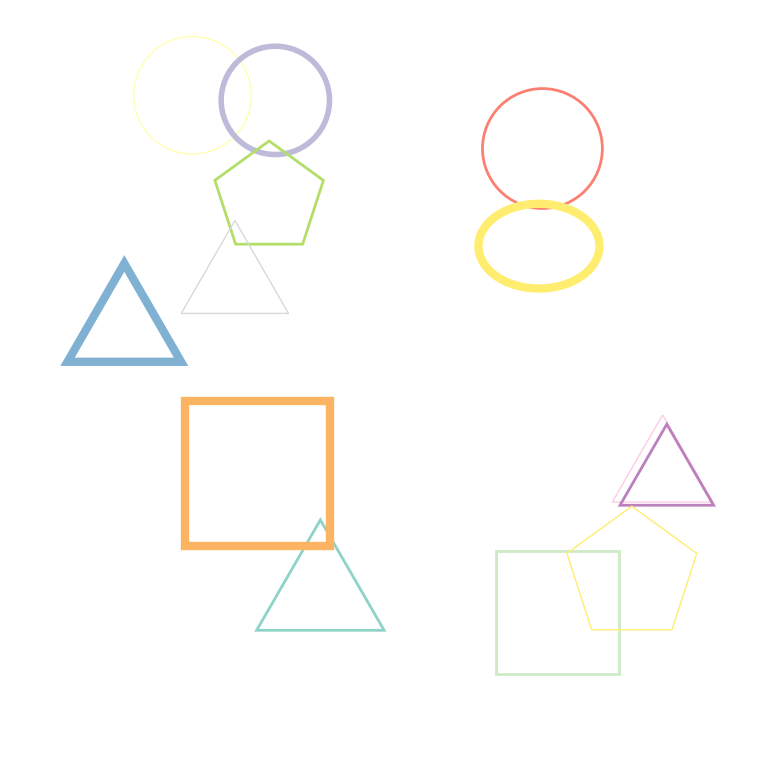[{"shape": "triangle", "thickness": 1, "radius": 0.48, "center": [0.416, 0.229]}, {"shape": "circle", "thickness": 0.5, "radius": 0.38, "center": [0.25, 0.876]}, {"shape": "circle", "thickness": 2, "radius": 0.35, "center": [0.358, 0.87]}, {"shape": "circle", "thickness": 1, "radius": 0.39, "center": [0.704, 0.807]}, {"shape": "triangle", "thickness": 3, "radius": 0.43, "center": [0.161, 0.573]}, {"shape": "square", "thickness": 3, "radius": 0.47, "center": [0.334, 0.386]}, {"shape": "pentagon", "thickness": 1, "radius": 0.37, "center": [0.35, 0.743]}, {"shape": "triangle", "thickness": 0.5, "radius": 0.38, "center": [0.861, 0.386]}, {"shape": "triangle", "thickness": 0.5, "radius": 0.4, "center": [0.305, 0.633]}, {"shape": "triangle", "thickness": 1, "radius": 0.35, "center": [0.866, 0.379]}, {"shape": "square", "thickness": 1, "radius": 0.4, "center": [0.724, 0.204]}, {"shape": "pentagon", "thickness": 0.5, "radius": 0.44, "center": [0.821, 0.254]}, {"shape": "oval", "thickness": 3, "radius": 0.39, "center": [0.7, 0.68]}]